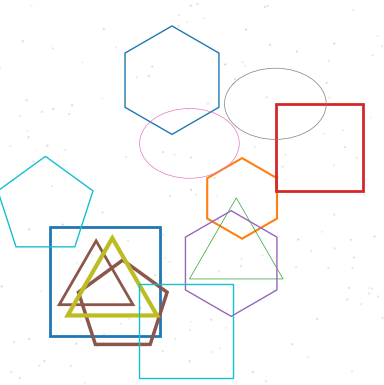[{"shape": "square", "thickness": 2, "radius": 0.71, "center": [0.272, 0.269]}, {"shape": "hexagon", "thickness": 1, "radius": 0.7, "center": [0.447, 0.792]}, {"shape": "hexagon", "thickness": 1.5, "radius": 0.52, "center": [0.629, 0.485]}, {"shape": "triangle", "thickness": 0.5, "radius": 0.7, "center": [0.614, 0.346]}, {"shape": "square", "thickness": 2, "radius": 0.57, "center": [0.829, 0.617]}, {"shape": "hexagon", "thickness": 1, "radius": 0.69, "center": [0.6, 0.316]}, {"shape": "pentagon", "thickness": 2.5, "radius": 0.61, "center": [0.319, 0.203]}, {"shape": "triangle", "thickness": 2, "radius": 0.55, "center": [0.25, 0.264]}, {"shape": "oval", "thickness": 0.5, "radius": 0.65, "center": [0.492, 0.628]}, {"shape": "oval", "thickness": 0.5, "radius": 0.66, "center": [0.715, 0.73]}, {"shape": "triangle", "thickness": 3, "radius": 0.67, "center": [0.292, 0.248]}, {"shape": "pentagon", "thickness": 1, "radius": 0.65, "center": [0.118, 0.464]}, {"shape": "square", "thickness": 1, "radius": 0.61, "center": [0.483, 0.14]}]